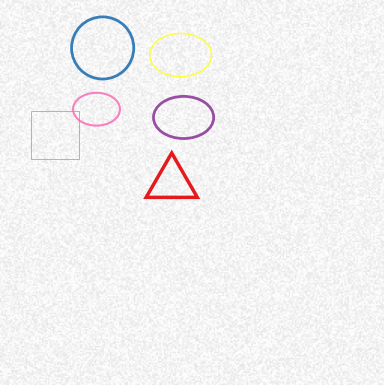[{"shape": "triangle", "thickness": 2.5, "radius": 0.38, "center": [0.446, 0.526]}, {"shape": "circle", "thickness": 2, "radius": 0.4, "center": [0.267, 0.875]}, {"shape": "oval", "thickness": 2, "radius": 0.39, "center": [0.477, 0.695]}, {"shape": "oval", "thickness": 1, "radius": 0.4, "center": [0.469, 0.857]}, {"shape": "oval", "thickness": 1.5, "radius": 0.3, "center": [0.251, 0.716]}, {"shape": "square", "thickness": 0.5, "radius": 0.31, "center": [0.142, 0.649]}]